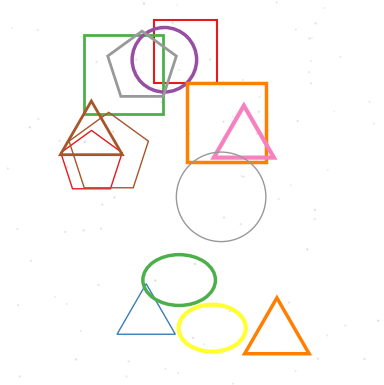[{"shape": "square", "thickness": 1.5, "radius": 0.41, "center": [0.482, 0.865]}, {"shape": "pentagon", "thickness": 1, "radius": 0.42, "center": [0.238, 0.577]}, {"shape": "triangle", "thickness": 1, "radius": 0.44, "center": [0.38, 0.176]}, {"shape": "square", "thickness": 2, "radius": 0.51, "center": [0.321, 0.807]}, {"shape": "oval", "thickness": 2.5, "radius": 0.47, "center": [0.465, 0.273]}, {"shape": "circle", "thickness": 2.5, "radius": 0.42, "center": [0.427, 0.845]}, {"shape": "square", "thickness": 2.5, "radius": 0.51, "center": [0.589, 0.683]}, {"shape": "triangle", "thickness": 2.5, "radius": 0.48, "center": [0.719, 0.13]}, {"shape": "oval", "thickness": 3, "radius": 0.44, "center": [0.551, 0.148]}, {"shape": "triangle", "thickness": 2, "radius": 0.46, "center": [0.237, 0.645]}, {"shape": "pentagon", "thickness": 1, "radius": 0.54, "center": [0.282, 0.6]}, {"shape": "triangle", "thickness": 3, "radius": 0.45, "center": [0.633, 0.636]}, {"shape": "pentagon", "thickness": 2, "radius": 0.47, "center": [0.369, 0.825]}, {"shape": "circle", "thickness": 1, "radius": 0.58, "center": [0.574, 0.489]}]